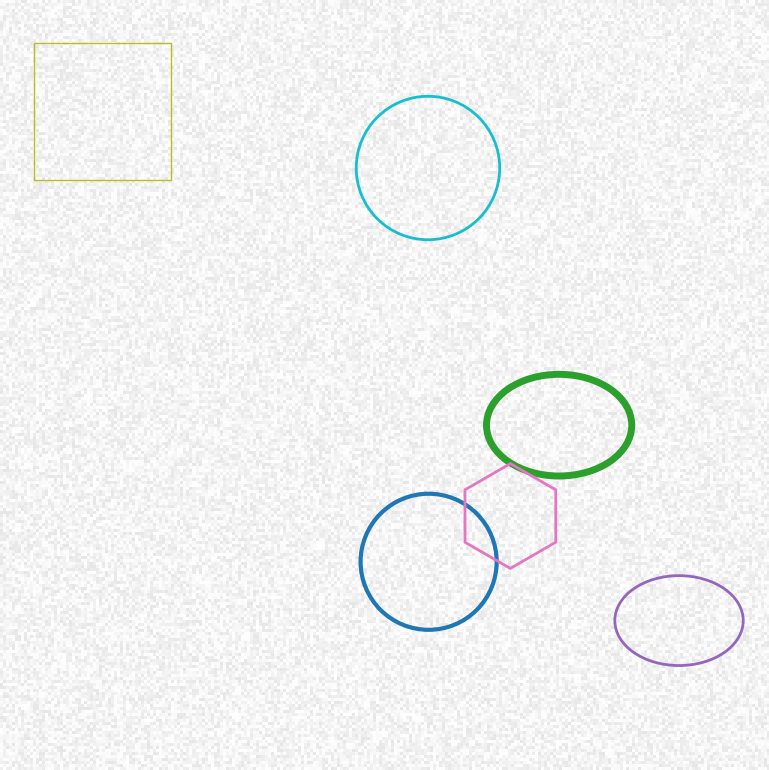[{"shape": "circle", "thickness": 1.5, "radius": 0.44, "center": [0.557, 0.27]}, {"shape": "oval", "thickness": 2.5, "radius": 0.47, "center": [0.726, 0.448]}, {"shape": "oval", "thickness": 1, "radius": 0.42, "center": [0.882, 0.194]}, {"shape": "hexagon", "thickness": 1, "radius": 0.34, "center": [0.663, 0.33]}, {"shape": "square", "thickness": 0.5, "radius": 0.44, "center": [0.133, 0.856]}, {"shape": "circle", "thickness": 1, "radius": 0.47, "center": [0.556, 0.782]}]